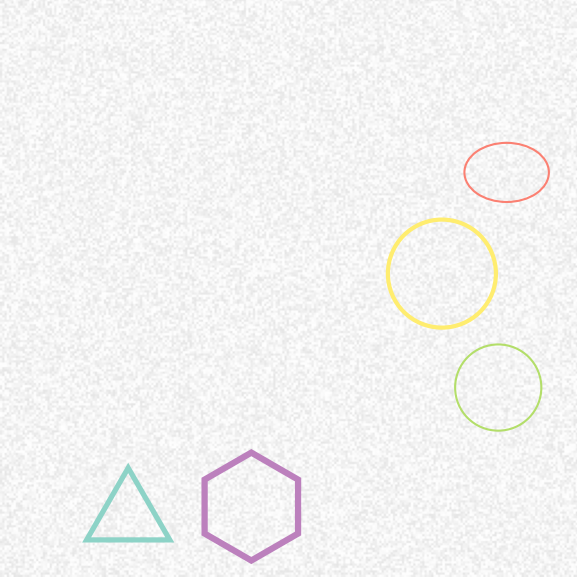[{"shape": "triangle", "thickness": 2.5, "radius": 0.42, "center": [0.222, 0.106]}, {"shape": "oval", "thickness": 1, "radius": 0.37, "center": [0.877, 0.701]}, {"shape": "circle", "thickness": 1, "radius": 0.37, "center": [0.863, 0.328]}, {"shape": "hexagon", "thickness": 3, "radius": 0.47, "center": [0.435, 0.122]}, {"shape": "circle", "thickness": 2, "radius": 0.47, "center": [0.765, 0.525]}]